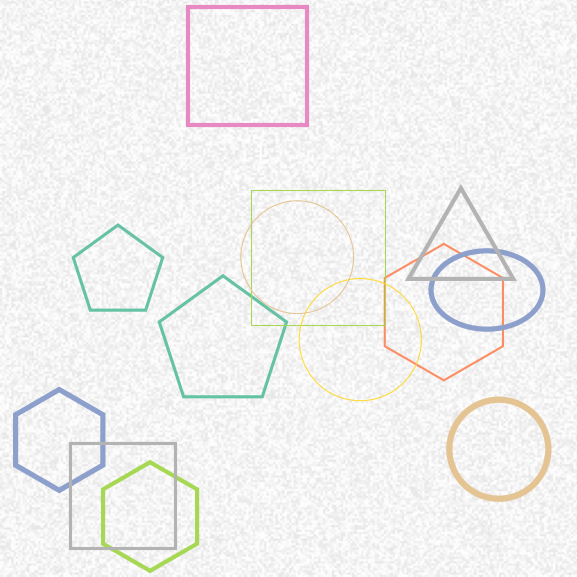[{"shape": "pentagon", "thickness": 1.5, "radius": 0.58, "center": [0.386, 0.406]}, {"shape": "pentagon", "thickness": 1.5, "radius": 0.41, "center": [0.204, 0.528]}, {"shape": "hexagon", "thickness": 1, "radius": 0.59, "center": [0.769, 0.459]}, {"shape": "oval", "thickness": 2.5, "radius": 0.48, "center": [0.843, 0.497]}, {"shape": "hexagon", "thickness": 2.5, "radius": 0.44, "center": [0.103, 0.237]}, {"shape": "square", "thickness": 2, "radius": 0.51, "center": [0.428, 0.885]}, {"shape": "hexagon", "thickness": 2, "radius": 0.47, "center": [0.26, 0.105]}, {"shape": "square", "thickness": 0.5, "radius": 0.58, "center": [0.551, 0.553]}, {"shape": "circle", "thickness": 0.5, "radius": 0.53, "center": [0.624, 0.411]}, {"shape": "circle", "thickness": 0.5, "radius": 0.49, "center": [0.515, 0.554]}, {"shape": "circle", "thickness": 3, "radius": 0.43, "center": [0.864, 0.221]}, {"shape": "square", "thickness": 1.5, "radius": 0.45, "center": [0.212, 0.141]}, {"shape": "triangle", "thickness": 2, "radius": 0.52, "center": [0.798, 0.569]}]